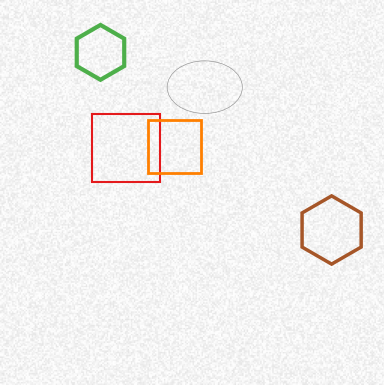[{"shape": "square", "thickness": 1.5, "radius": 0.44, "center": [0.328, 0.616]}, {"shape": "hexagon", "thickness": 3, "radius": 0.36, "center": [0.261, 0.864]}, {"shape": "square", "thickness": 2, "radius": 0.34, "center": [0.454, 0.62]}, {"shape": "hexagon", "thickness": 2.5, "radius": 0.44, "center": [0.861, 0.403]}, {"shape": "oval", "thickness": 0.5, "radius": 0.49, "center": [0.532, 0.774]}]